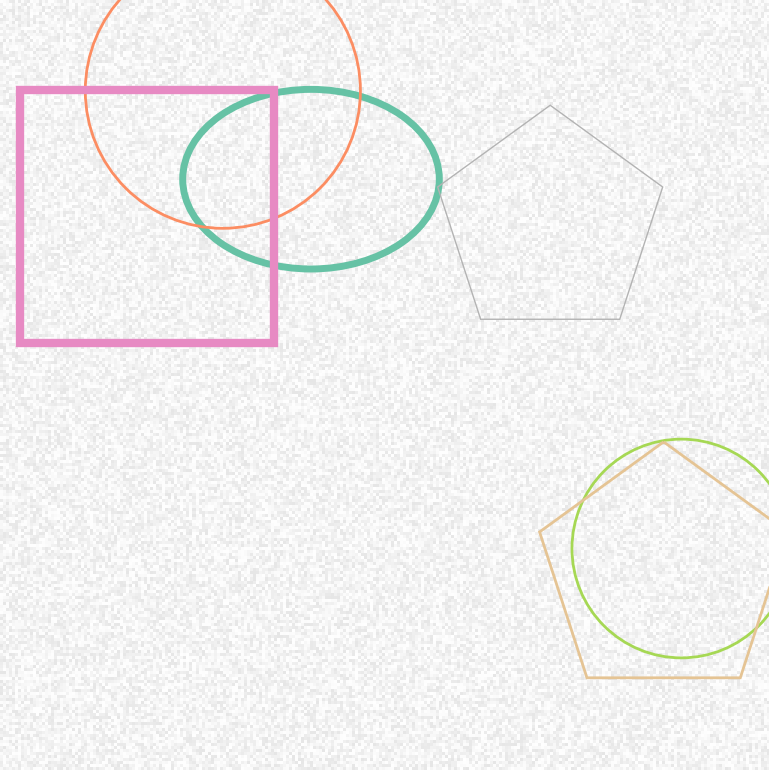[{"shape": "oval", "thickness": 2.5, "radius": 0.83, "center": [0.404, 0.767]}, {"shape": "circle", "thickness": 1, "radius": 0.89, "center": [0.289, 0.882]}, {"shape": "square", "thickness": 3, "radius": 0.82, "center": [0.191, 0.718]}, {"shape": "circle", "thickness": 1, "radius": 0.71, "center": [0.885, 0.288]}, {"shape": "pentagon", "thickness": 1, "radius": 0.85, "center": [0.862, 0.257]}, {"shape": "pentagon", "thickness": 0.5, "radius": 0.77, "center": [0.715, 0.71]}]